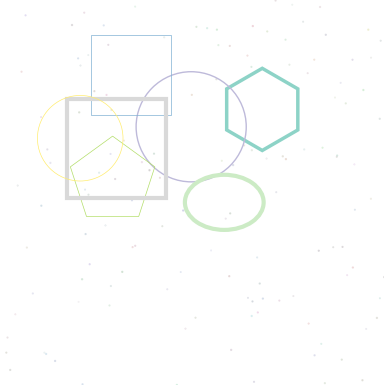[{"shape": "hexagon", "thickness": 2.5, "radius": 0.53, "center": [0.681, 0.716]}, {"shape": "circle", "thickness": 1, "radius": 0.72, "center": [0.497, 0.671]}, {"shape": "square", "thickness": 0.5, "radius": 0.52, "center": [0.341, 0.805]}, {"shape": "pentagon", "thickness": 0.5, "radius": 0.58, "center": [0.292, 0.531]}, {"shape": "square", "thickness": 3, "radius": 0.64, "center": [0.303, 0.614]}, {"shape": "oval", "thickness": 3, "radius": 0.51, "center": [0.583, 0.474]}, {"shape": "circle", "thickness": 0.5, "radius": 0.56, "center": [0.208, 0.641]}]